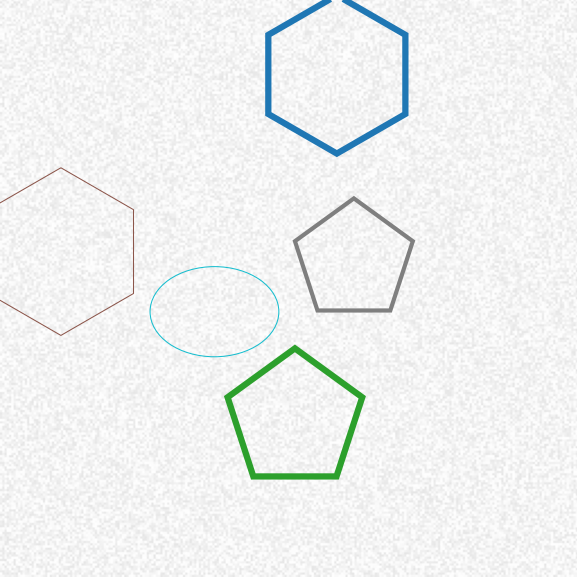[{"shape": "hexagon", "thickness": 3, "radius": 0.69, "center": [0.583, 0.87]}, {"shape": "pentagon", "thickness": 3, "radius": 0.61, "center": [0.511, 0.273]}, {"shape": "hexagon", "thickness": 0.5, "radius": 0.73, "center": [0.105, 0.563]}, {"shape": "pentagon", "thickness": 2, "radius": 0.54, "center": [0.613, 0.548]}, {"shape": "oval", "thickness": 0.5, "radius": 0.56, "center": [0.371, 0.459]}]